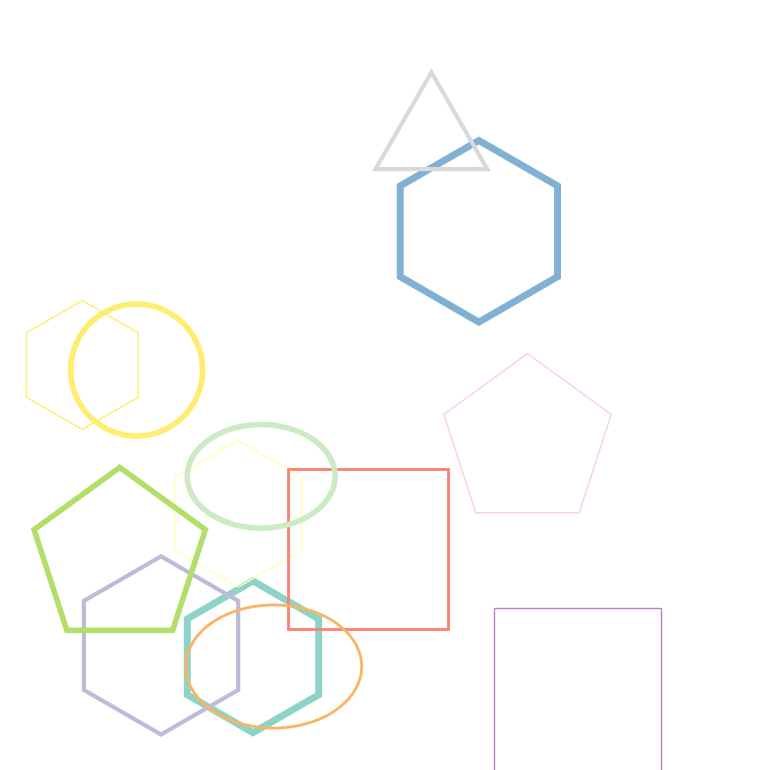[{"shape": "hexagon", "thickness": 2.5, "radius": 0.49, "center": [0.329, 0.147]}, {"shape": "hexagon", "thickness": 0.5, "radius": 0.48, "center": [0.31, 0.333]}, {"shape": "hexagon", "thickness": 1.5, "radius": 0.58, "center": [0.209, 0.162]}, {"shape": "square", "thickness": 1, "radius": 0.52, "center": [0.477, 0.287]}, {"shape": "hexagon", "thickness": 2.5, "radius": 0.59, "center": [0.622, 0.7]}, {"shape": "oval", "thickness": 1, "radius": 0.57, "center": [0.356, 0.134]}, {"shape": "pentagon", "thickness": 2, "radius": 0.58, "center": [0.156, 0.276]}, {"shape": "pentagon", "thickness": 0.5, "radius": 0.57, "center": [0.685, 0.427]}, {"shape": "triangle", "thickness": 1.5, "radius": 0.42, "center": [0.56, 0.822]}, {"shape": "square", "thickness": 0.5, "radius": 0.54, "center": [0.75, 0.102]}, {"shape": "oval", "thickness": 2, "radius": 0.48, "center": [0.339, 0.381]}, {"shape": "circle", "thickness": 2, "radius": 0.43, "center": [0.177, 0.519]}, {"shape": "hexagon", "thickness": 0.5, "radius": 0.42, "center": [0.107, 0.526]}]